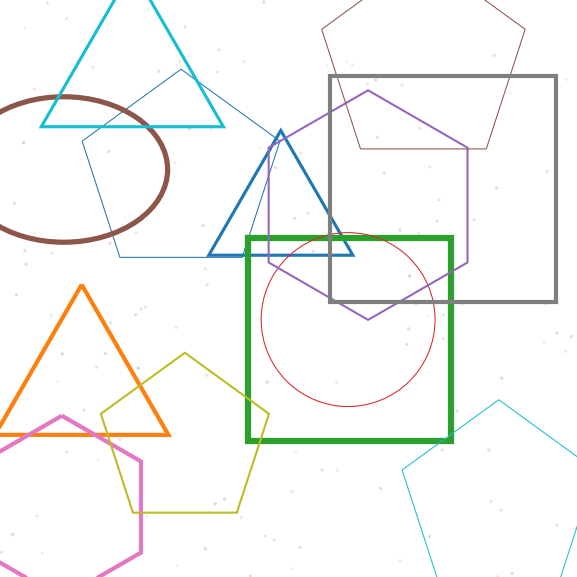[{"shape": "pentagon", "thickness": 0.5, "radius": 0.9, "center": [0.313, 0.699]}, {"shape": "triangle", "thickness": 1.5, "radius": 0.72, "center": [0.486, 0.629]}, {"shape": "triangle", "thickness": 2, "radius": 0.87, "center": [0.141, 0.333]}, {"shape": "square", "thickness": 3, "radius": 0.88, "center": [0.605, 0.411]}, {"shape": "circle", "thickness": 0.5, "radius": 0.75, "center": [0.603, 0.446]}, {"shape": "hexagon", "thickness": 1, "radius": 0.99, "center": [0.637, 0.644]}, {"shape": "pentagon", "thickness": 0.5, "radius": 0.93, "center": [0.733, 0.891]}, {"shape": "oval", "thickness": 2.5, "radius": 0.9, "center": [0.11, 0.706]}, {"shape": "hexagon", "thickness": 2, "radius": 0.79, "center": [0.107, 0.121]}, {"shape": "square", "thickness": 2, "radius": 0.98, "center": [0.767, 0.671]}, {"shape": "pentagon", "thickness": 1, "radius": 0.77, "center": [0.32, 0.235]}, {"shape": "triangle", "thickness": 1.5, "radius": 0.91, "center": [0.229, 0.871]}, {"shape": "pentagon", "thickness": 0.5, "radius": 0.88, "center": [0.864, 0.131]}]